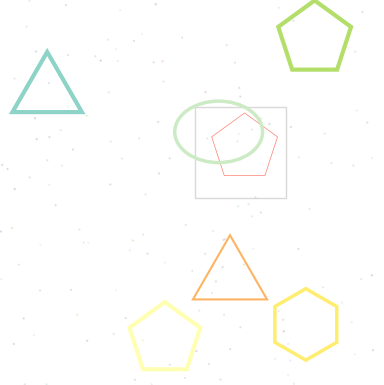[{"shape": "triangle", "thickness": 3, "radius": 0.52, "center": [0.123, 0.761]}, {"shape": "pentagon", "thickness": 3, "radius": 0.48, "center": [0.428, 0.119]}, {"shape": "pentagon", "thickness": 0.5, "radius": 0.45, "center": [0.635, 0.617]}, {"shape": "triangle", "thickness": 1.5, "radius": 0.56, "center": [0.597, 0.278]}, {"shape": "pentagon", "thickness": 3, "radius": 0.5, "center": [0.817, 0.9]}, {"shape": "square", "thickness": 1, "radius": 0.59, "center": [0.625, 0.604]}, {"shape": "oval", "thickness": 2.5, "radius": 0.57, "center": [0.568, 0.658]}, {"shape": "hexagon", "thickness": 2.5, "radius": 0.46, "center": [0.794, 0.157]}]